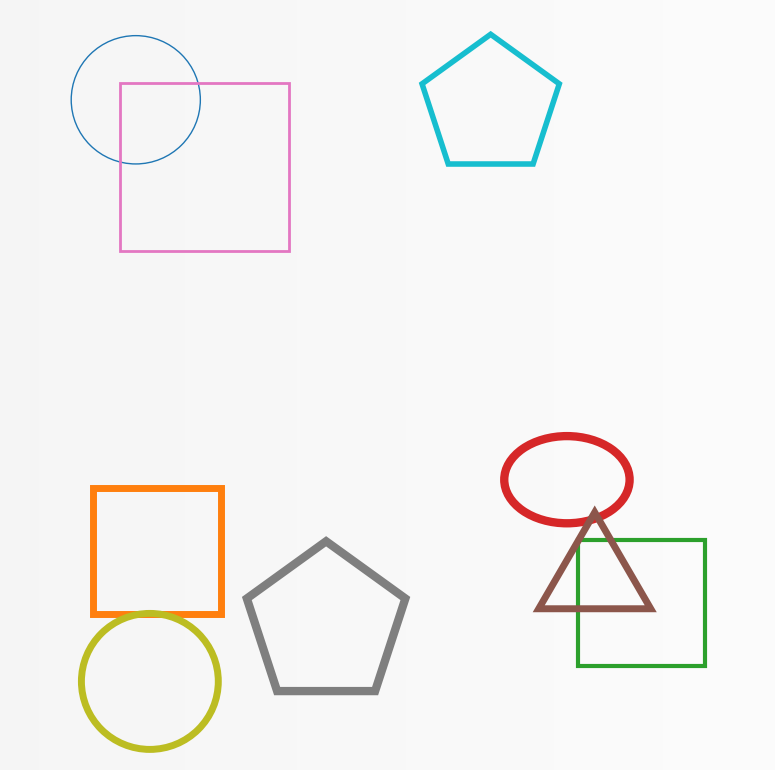[{"shape": "circle", "thickness": 0.5, "radius": 0.42, "center": [0.175, 0.87]}, {"shape": "square", "thickness": 2.5, "radius": 0.41, "center": [0.202, 0.284]}, {"shape": "square", "thickness": 1.5, "radius": 0.41, "center": [0.828, 0.216]}, {"shape": "oval", "thickness": 3, "radius": 0.4, "center": [0.732, 0.377]}, {"shape": "triangle", "thickness": 2.5, "radius": 0.42, "center": [0.767, 0.251]}, {"shape": "square", "thickness": 1, "radius": 0.55, "center": [0.264, 0.783]}, {"shape": "pentagon", "thickness": 3, "radius": 0.54, "center": [0.421, 0.189]}, {"shape": "circle", "thickness": 2.5, "radius": 0.44, "center": [0.193, 0.115]}, {"shape": "pentagon", "thickness": 2, "radius": 0.47, "center": [0.633, 0.862]}]